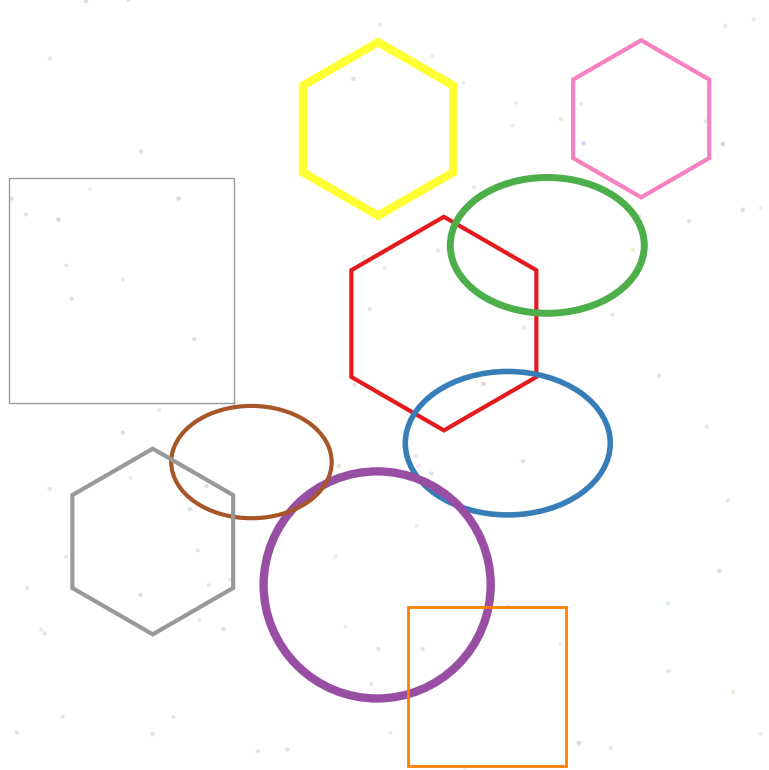[{"shape": "hexagon", "thickness": 1.5, "radius": 0.69, "center": [0.576, 0.58]}, {"shape": "oval", "thickness": 2, "radius": 0.67, "center": [0.659, 0.424]}, {"shape": "oval", "thickness": 2.5, "radius": 0.63, "center": [0.711, 0.681]}, {"shape": "circle", "thickness": 3, "radius": 0.74, "center": [0.49, 0.24]}, {"shape": "square", "thickness": 1, "radius": 0.52, "center": [0.632, 0.108]}, {"shape": "hexagon", "thickness": 3, "radius": 0.56, "center": [0.491, 0.833]}, {"shape": "oval", "thickness": 1.5, "radius": 0.52, "center": [0.327, 0.4]}, {"shape": "hexagon", "thickness": 1.5, "radius": 0.51, "center": [0.833, 0.846]}, {"shape": "hexagon", "thickness": 1.5, "radius": 0.6, "center": [0.198, 0.297]}, {"shape": "square", "thickness": 0.5, "radius": 0.73, "center": [0.158, 0.623]}]